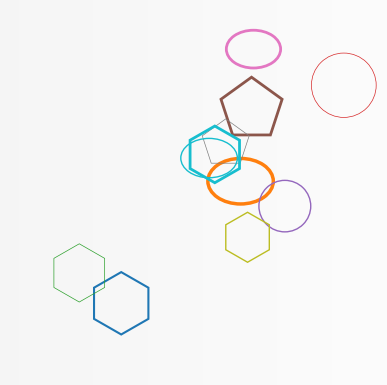[{"shape": "hexagon", "thickness": 1.5, "radius": 0.4, "center": [0.313, 0.212]}, {"shape": "oval", "thickness": 2.5, "radius": 0.42, "center": [0.621, 0.529]}, {"shape": "hexagon", "thickness": 0.5, "radius": 0.38, "center": [0.205, 0.291]}, {"shape": "circle", "thickness": 0.5, "radius": 0.42, "center": [0.887, 0.779]}, {"shape": "circle", "thickness": 1, "radius": 0.33, "center": [0.735, 0.465]}, {"shape": "pentagon", "thickness": 2, "radius": 0.41, "center": [0.649, 0.717]}, {"shape": "oval", "thickness": 2, "radius": 0.35, "center": [0.654, 0.872]}, {"shape": "pentagon", "thickness": 0.5, "radius": 0.32, "center": [0.582, 0.628]}, {"shape": "hexagon", "thickness": 1, "radius": 0.32, "center": [0.639, 0.384]}, {"shape": "oval", "thickness": 1, "radius": 0.36, "center": [0.54, 0.589]}, {"shape": "hexagon", "thickness": 2, "radius": 0.37, "center": [0.554, 0.599]}]